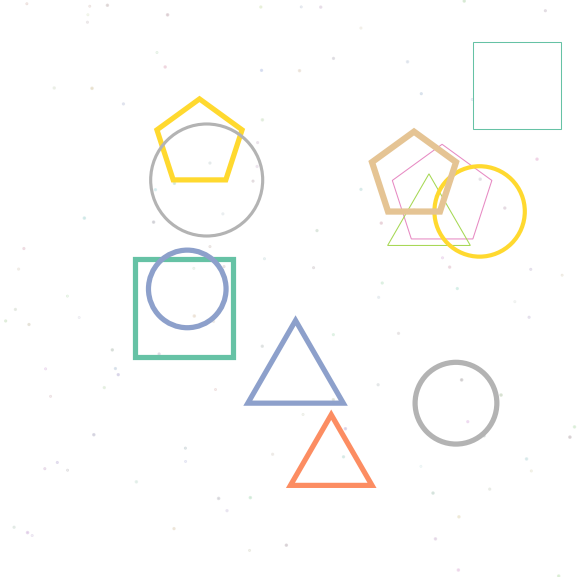[{"shape": "square", "thickness": 0.5, "radius": 0.38, "center": [0.896, 0.851]}, {"shape": "square", "thickness": 2.5, "radius": 0.42, "center": [0.318, 0.466]}, {"shape": "triangle", "thickness": 2.5, "radius": 0.41, "center": [0.574, 0.199]}, {"shape": "triangle", "thickness": 2.5, "radius": 0.48, "center": [0.512, 0.349]}, {"shape": "circle", "thickness": 2.5, "radius": 0.34, "center": [0.324, 0.499]}, {"shape": "pentagon", "thickness": 0.5, "radius": 0.45, "center": [0.766, 0.659]}, {"shape": "triangle", "thickness": 0.5, "radius": 0.41, "center": [0.743, 0.615]}, {"shape": "circle", "thickness": 2, "radius": 0.39, "center": [0.83, 0.633]}, {"shape": "pentagon", "thickness": 2.5, "radius": 0.39, "center": [0.345, 0.75]}, {"shape": "pentagon", "thickness": 3, "radius": 0.38, "center": [0.717, 0.695]}, {"shape": "circle", "thickness": 1.5, "radius": 0.48, "center": [0.358, 0.687]}, {"shape": "circle", "thickness": 2.5, "radius": 0.35, "center": [0.79, 0.301]}]